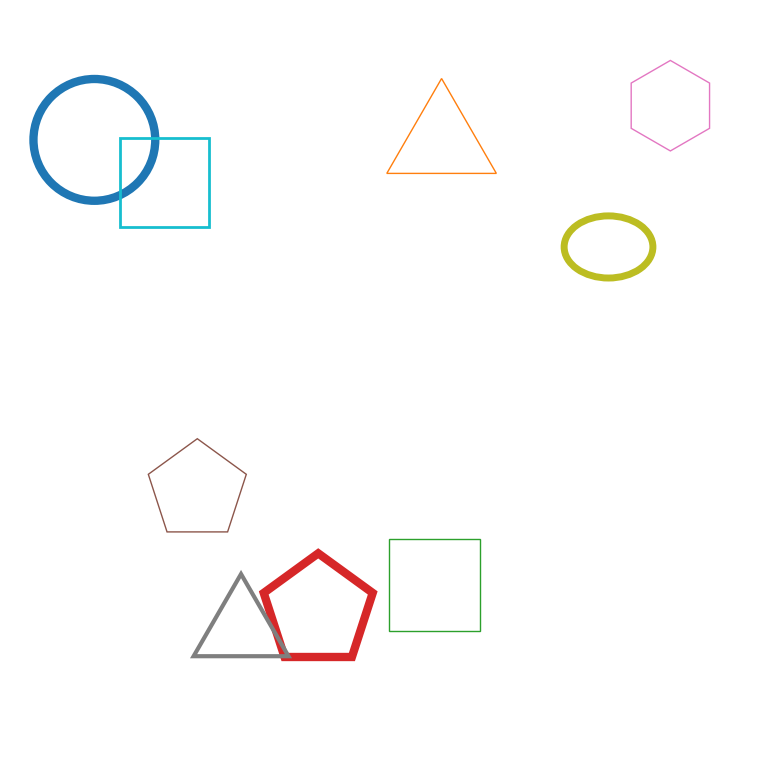[{"shape": "circle", "thickness": 3, "radius": 0.4, "center": [0.123, 0.818]}, {"shape": "triangle", "thickness": 0.5, "radius": 0.41, "center": [0.573, 0.816]}, {"shape": "square", "thickness": 0.5, "radius": 0.3, "center": [0.564, 0.24]}, {"shape": "pentagon", "thickness": 3, "radius": 0.37, "center": [0.413, 0.207]}, {"shape": "pentagon", "thickness": 0.5, "radius": 0.33, "center": [0.256, 0.363]}, {"shape": "hexagon", "thickness": 0.5, "radius": 0.29, "center": [0.871, 0.863]}, {"shape": "triangle", "thickness": 1.5, "radius": 0.36, "center": [0.313, 0.183]}, {"shape": "oval", "thickness": 2.5, "radius": 0.29, "center": [0.79, 0.679]}, {"shape": "square", "thickness": 1, "radius": 0.29, "center": [0.214, 0.763]}]